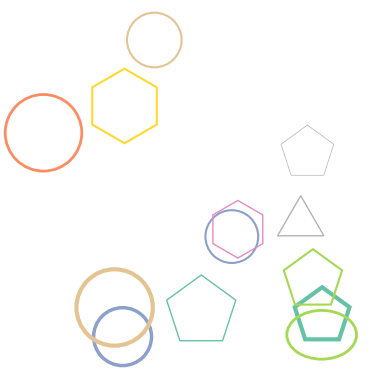[{"shape": "pentagon", "thickness": 3, "radius": 0.37, "center": [0.837, 0.179]}, {"shape": "pentagon", "thickness": 1, "radius": 0.47, "center": [0.523, 0.191]}, {"shape": "circle", "thickness": 2, "radius": 0.5, "center": [0.113, 0.655]}, {"shape": "circle", "thickness": 2.5, "radius": 0.38, "center": [0.318, 0.126]}, {"shape": "circle", "thickness": 1.5, "radius": 0.34, "center": [0.602, 0.386]}, {"shape": "hexagon", "thickness": 1, "radius": 0.37, "center": [0.618, 0.405]}, {"shape": "pentagon", "thickness": 1.5, "radius": 0.4, "center": [0.813, 0.273]}, {"shape": "oval", "thickness": 2, "radius": 0.45, "center": [0.836, 0.13]}, {"shape": "hexagon", "thickness": 1.5, "radius": 0.48, "center": [0.323, 0.725]}, {"shape": "circle", "thickness": 3, "radius": 0.5, "center": [0.298, 0.201]}, {"shape": "circle", "thickness": 1.5, "radius": 0.35, "center": [0.401, 0.896]}, {"shape": "triangle", "thickness": 1, "radius": 0.35, "center": [0.781, 0.422]}, {"shape": "pentagon", "thickness": 0.5, "radius": 0.36, "center": [0.798, 0.603]}]